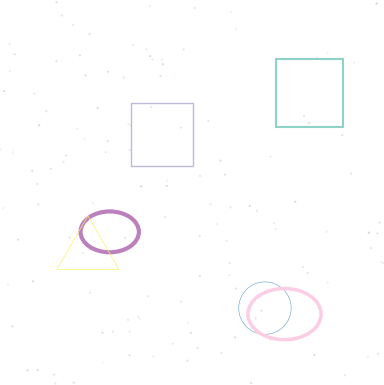[{"shape": "square", "thickness": 1.5, "radius": 0.44, "center": [0.804, 0.758]}, {"shape": "square", "thickness": 1, "radius": 0.4, "center": [0.42, 0.651]}, {"shape": "circle", "thickness": 0.5, "radius": 0.34, "center": [0.688, 0.2]}, {"shape": "oval", "thickness": 2.5, "radius": 0.48, "center": [0.739, 0.184]}, {"shape": "oval", "thickness": 3, "radius": 0.38, "center": [0.285, 0.398]}, {"shape": "triangle", "thickness": 0.5, "radius": 0.47, "center": [0.228, 0.346]}]